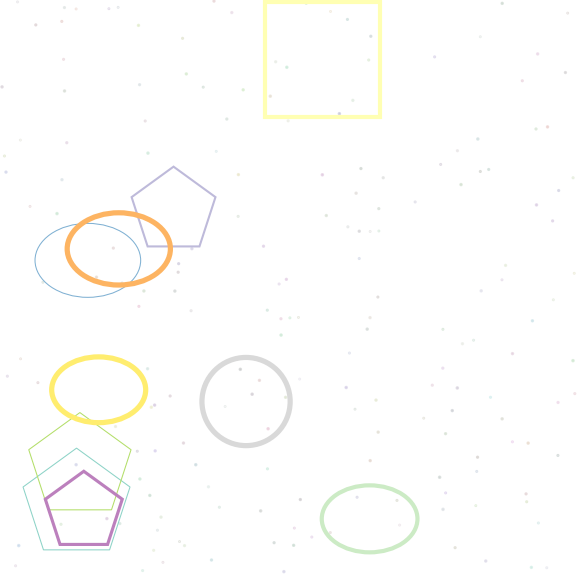[{"shape": "pentagon", "thickness": 0.5, "radius": 0.49, "center": [0.133, 0.126]}, {"shape": "square", "thickness": 2, "radius": 0.5, "center": [0.559, 0.896]}, {"shape": "pentagon", "thickness": 1, "radius": 0.38, "center": [0.301, 0.634]}, {"shape": "oval", "thickness": 0.5, "radius": 0.46, "center": [0.152, 0.548]}, {"shape": "oval", "thickness": 2.5, "radius": 0.45, "center": [0.206, 0.568]}, {"shape": "pentagon", "thickness": 0.5, "radius": 0.47, "center": [0.138, 0.192]}, {"shape": "circle", "thickness": 2.5, "radius": 0.38, "center": [0.426, 0.304]}, {"shape": "pentagon", "thickness": 1.5, "radius": 0.35, "center": [0.145, 0.113]}, {"shape": "oval", "thickness": 2, "radius": 0.41, "center": [0.64, 0.101]}, {"shape": "oval", "thickness": 2.5, "radius": 0.41, "center": [0.171, 0.324]}]